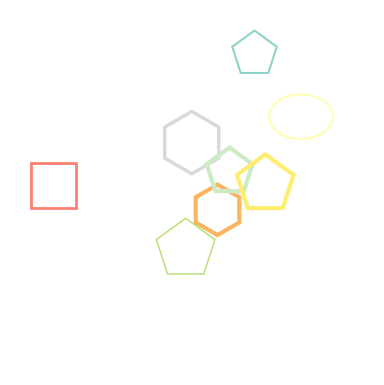[{"shape": "pentagon", "thickness": 1.5, "radius": 0.3, "center": [0.661, 0.86]}, {"shape": "oval", "thickness": 1.5, "radius": 0.41, "center": [0.781, 0.697]}, {"shape": "square", "thickness": 2, "radius": 0.29, "center": [0.139, 0.519]}, {"shape": "hexagon", "thickness": 3, "radius": 0.33, "center": [0.565, 0.455]}, {"shape": "pentagon", "thickness": 1, "radius": 0.4, "center": [0.482, 0.353]}, {"shape": "hexagon", "thickness": 2.5, "radius": 0.4, "center": [0.498, 0.63]}, {"shape": "pentagon", "thickness": 3, "radius": 0.31, "center": [0.596, 0.554]}, {"shape": "pentagon", "thickness": 3, "radius": 0.39, "center": [0.689, 0.522]}]